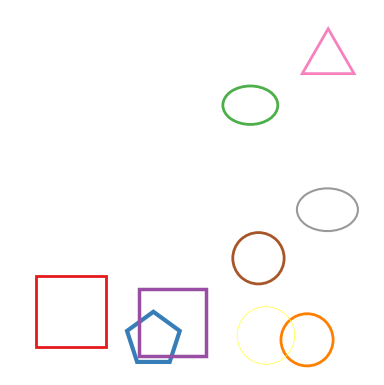[{"shape": "square", "thickness": 2, "radius": 0.46, "center": [0.185, 0.191]}, {"shape": "pentagon", "thickness": 3, "radius": 0.36, "center": [0.398, 0.118]}, {"shape": "oval", "thickness": 2, "radius": 0.36, "center": [0.65, 0.727]}, {"shape": "square", "thickness": 2.5, "radius": 0.44, "center": [0.448, 0.164]}, {"shape": "circle", "thickness": 2, "radius": 0.34, "center": [0.797, 0.117]}, {"shape": "circle", "thickness": 0.5, "radius": 0.37, "center": [0.691, 0.129]}, {"shape": "circle", "thickness": 2, "radius": 0.33, "center": [0.671, 0.329]}, {"shape": "triangle", "thickness": 2, "radius": 0.39, "center": [0.852, 0.848]}, {"shape": "oval", "thickness": 1.5, "radius": 0.4, "center": [0.85, 0.455]}]